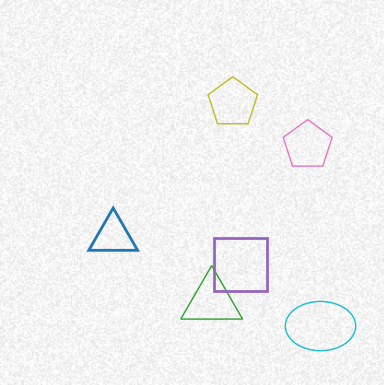[{"shape": "triangle", "thickness": 2, "radius": 0.37, "center": [0.294, 0.386]}, {"shape": "triangle", "thickness": 1, "radius": 0.46, "center": [0.55, 0.218]}, {"shape": "square", "thickness": 2, "radius": 0.34, "center": [0.625, 0.313]}, {"shape": "pentagon", "thickness": 1, "radius": 0.33, "center": [0.799, 0.623]}, {"shape": "pentagon", "thickness": 1, "radius": 0.34, "center": [0.605, 0.733]}, {"shape": "oval", "thickness": 1, "radius": 0.46, "center": [0.832, 0.153]}]